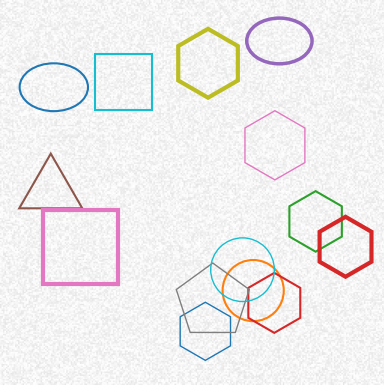[{"shape": "oval", "thickness": 1.5, "radius": 0.44, "center": [0.14, 0.773]}, {"shape": "hexagon", "thickness": 1, "radius": 0.38, "center": [0.533, 0.139]}, {"shape": "circle", "thickness": 1.5, "radius": 0.4, "center": [0.658, 0.245]}, {"shape": "hexagon", "thickness": 1.5, "radius": 0.39, "center": [0.82, 0.425]}, {"shape": "hexagon", "thickness": 1.5, "radius": 0.39, "center": [0.712, 0.213]}, {"shape": "hexagon", "thickness": 3, "radius": 0.39, "center": [0.897, 0.359]}, {"shape": "oval", "thickness": 2.5, "radius": 0.42, "center": [0.726, 0.894]}, {"shape": "triangle", "thickness": 1.5, "radius": 0.47, "center": [0.132, 0.506]}, {"shape": "hexagon", "thickness": 1, "radius": 0.45, "center": [0.714, 0.623]}, {"shape": "square", "thickness": 3, "radius": 0.48, "center": [0.21, 0.359]}, {"shape": "pentagon", "thickness": 1, "radius": 0.5, "center": [0.553, 0.217]}, {"shape": "hexagon", "thickness": 3, "radius": 0.45, "center": [0.54, 0.836]}, {"shape": "square", "thickness": 1.5, "radius": 0.37, "center": [0.321, 0.787]}, {"shape": "circle", "thickness": 1, "radius": 0.41, "center": [0.63, 0.299]}]